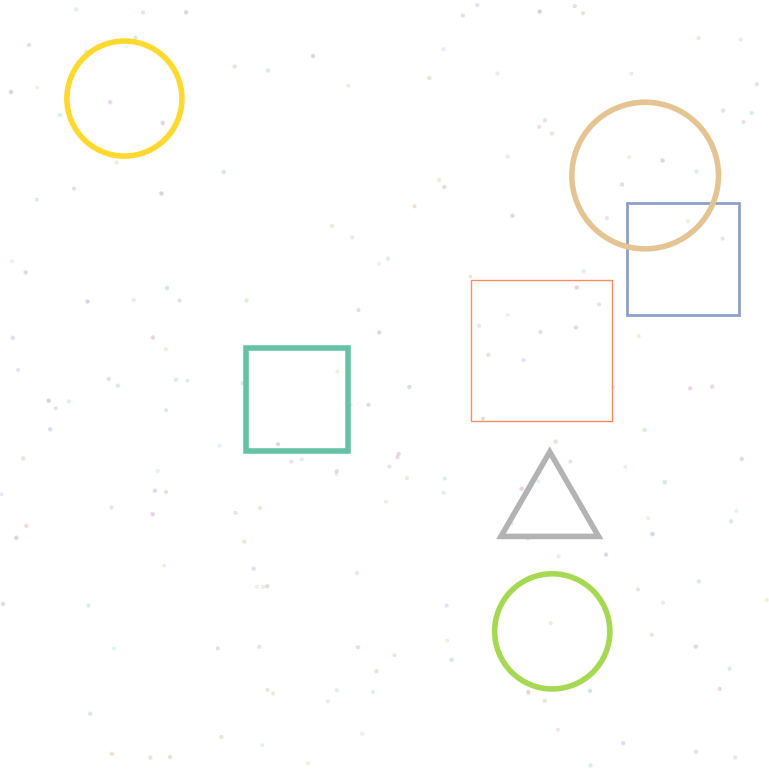[{"shape": "square", "thickness": 2, "radius": 0.33, "center": [0.386, 0.481]}, {"shape": "square", "thickness": 0.5, "radius": 0.46, "center": [0.703, 0.545]}, {"shape": "square", "thickness": 1, "radius": 0.36, "center": [0.887, 0.663]}, {"shape": "circle", "thickness": 2, "radius": 0.37, "center": [0.717, 0.18]}, {"shape": "circle", "thickness": 2, "radius": 0.37, "center": [0.162, 0.872]}, {"shape": "circle", "thickness": 2, "radius": 0.48, "center": [0.838, 0.772]}, {"shape": "triangle", "thickness": 2, "radius": 0.37, "center": [0.714, 0.34]}]